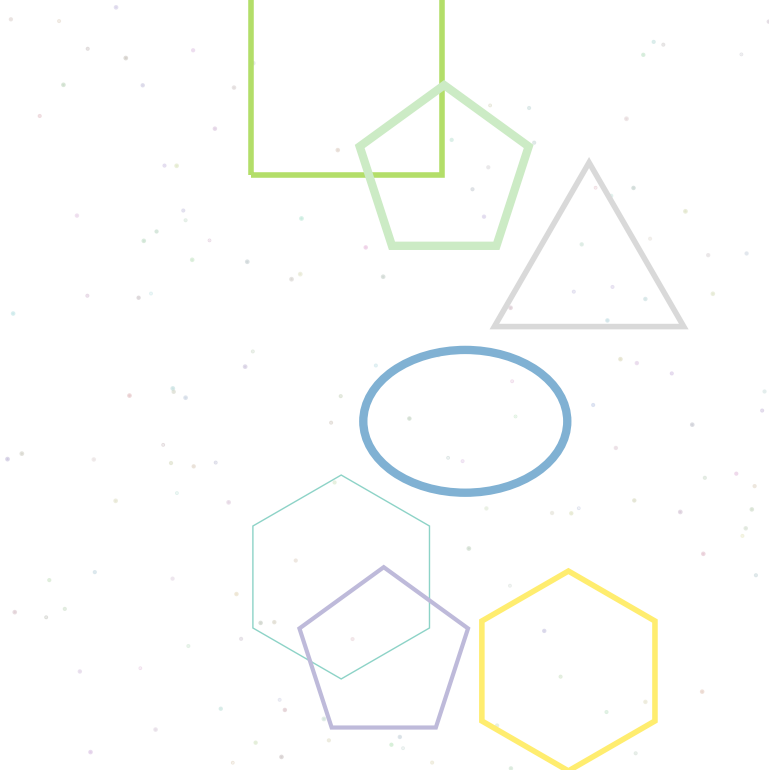[{"shape": "hexagon", "thickness": 0.5, "radius": 0.66, "center": [0.443, 0.251]}, {"shape": "pentagon", "thickness": 1.5, "radius": 0.58, "center": [0.498, 0.148]}, {"shape": "oval", "thickness": 3, "radius": 0.66, "center": [0.604, 0.453]}, {"shape": "square", "thickness": 2, "radius": 0.62, "center": [0.45, 0.897]}, {"shape": "triangle", "thickness": 2, "radius": 0.71, "center": [0.765, 0.647]}, {"shape": "pentagon", "thickness": 3, "radius": 0.58, "center": [0.577, 0.774]}, {"shape": "hexagon", "thickness": 2, "radius": 0.65, "center": [0.738, 0.129]}]